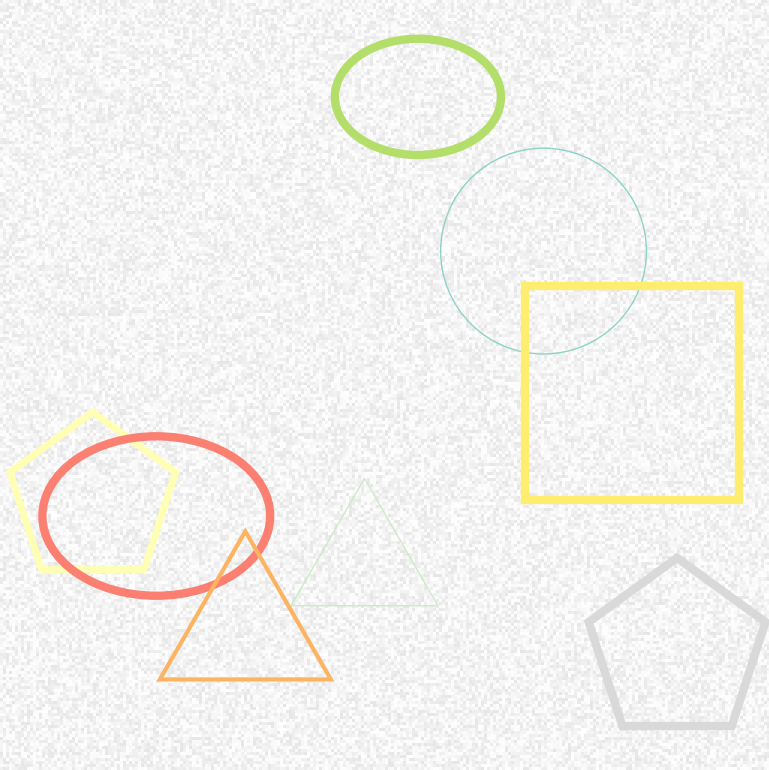[{"shape": "circle", "thickness": 0.5, "radius": 0.67, "center": [0.706, 0.674]}, {"shape": "pentagon", "thickness": 2.5, "radius": 0.57, "center": [0.12, 0.352]}, {"shape": "oval", "thickness": 3, "radius": 0.74, "center": [0.203, 0.33]}, {"shape": "triangle", "thickness": 1.5, "radius": 0.64, "center": [0.319, 0.182]}, {"shape": "oval", "thickness": 3, "radius": 0.54, "center": [0.543, 0.874]}, {"shape": "pentagon", "thickness": 3, "radius": 0.6, "center": [0.879, 0.155]}, {"shape": "triangle", "thickness": 0.5, "radius": 0.55, "center": [0.473, 0.268]}, {"shape": "square", "thickness": 3, "radius": 0.69, "center": [0.821, 0.489]}]